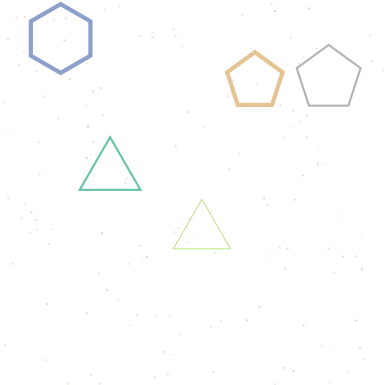[{"shape": "triangle", "thickness": 1.5, "radius": 0.46, "center": [0.286, 0.552]}, {"shape": "hexagon", "thickness": 3, "radius": 0.45, "center": [0.157, 0.9]}, {"shape": "triangle", "thickness": 0.5, "radius": 0.43, "center": [0.525, 0.396]}, {"shape": "pentagon", "thickness": 3, "radius": 0.38, "center": [0.662, 0.789]}, {"shape": "pentagon", "thickness": 1.5, "radius": 0.44, "center": [0.854, 0.796]}]